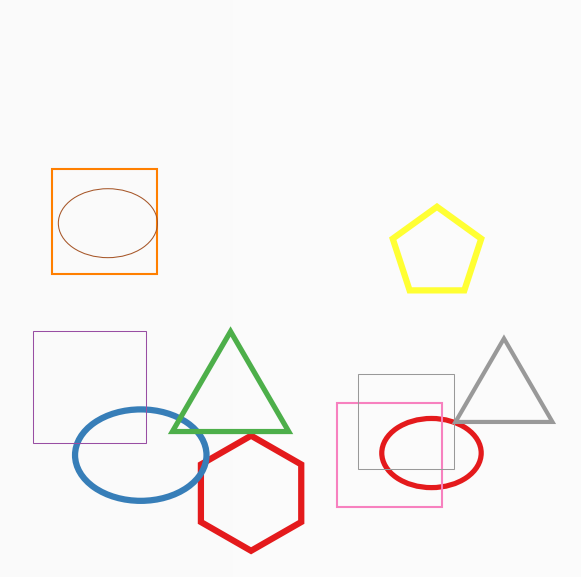[{"shape": "hexagon", "thickness": 3, "radius": 0.5, "center": [0.432, 0.145]}, {"shape": "oval", "thickness": 2.5, "radius": 0.43, "center": [0.742, 0.215]}, {"shape": "oval", "thickness": 3, "radius": 0.57, "center": [0.242, 0.211]}, {"shape": "triangle", "thickness": 2.5, "radius": 0.58, "center": [0.397, 0.31]}, {"shape": "square", "thickness": 0.5, "radius": 0.49, "center": [0.154, 0.33]}, {"shape": "square", "thickness": 1, "radius": 0.45, "center": [0.18, 0.615]}, {"shape": "pentagon", "thickness": 3, "radius": 0.4, "center": [0.752, 0.561]}, {"shape": "oval", "thickness": 0.5, "radius": 0.43, "center": [0.186, 0.613]}, {"shape": "square", "thickness": 1, "radius": 0.45, "center": [0.67, 0.211]}, {"shape": "triangle", "thickness": 2, "radius": 0.48, "center": [0.867, 0.317]}, {"shape": "square", "thickness": 0.5, "radius": 0.41, "center": [0.698, 0.269]}]